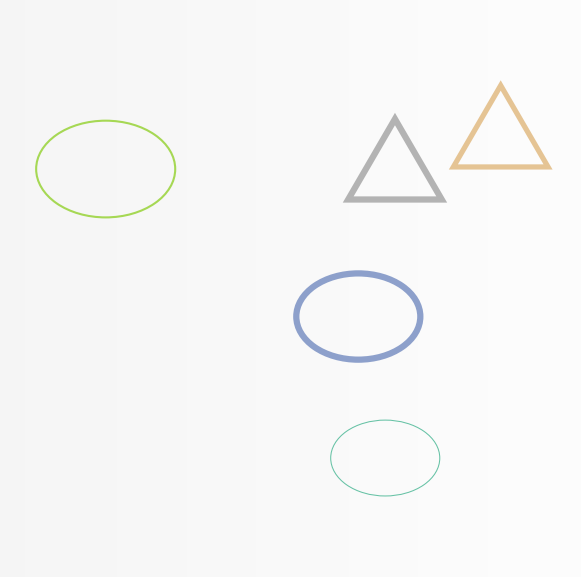[{"shape": "oval", "thickness": 0.5, "radius": 0.47, "center": [0.663, 0.206]}, {"shape": "oval", "thickness": 3, "radius": 0.53, "center": [0.616, 0.451]}, {"shape": "oval", "thickness": 1, "radius": 0.6, "center": [0.182, 0.706]}, {"shape": "triangle", "thickness": 2.5, "radius": 0.47, "center": [0.861, 0.757]}, {"shape": "triangle", "thickness": 3, "radius": 0.46, "center": [0.679, 0.7]}]